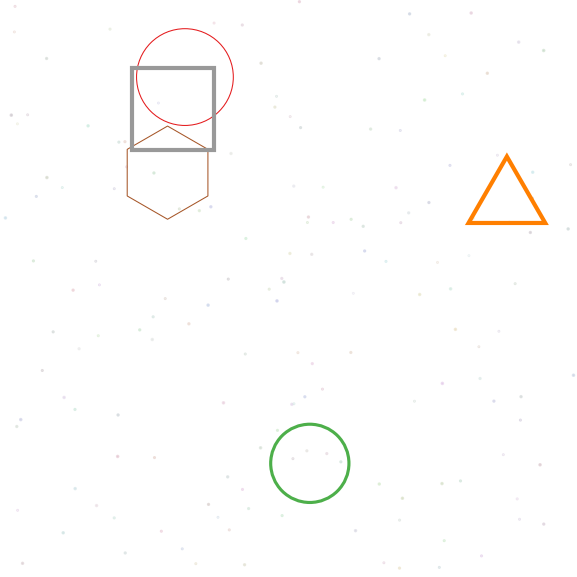[{"shape": "circle", "thickness": 0.5, "radius": 0.42, "center": [0.32, 0.866]}, {"shape": "circle", "thickness": 1.5, "radius": 0.34, "center": [0.536, 0.197]}, {"shape": "triangle", "thickness": 2, "radius": 0.38, "center": [0.878, 0.651]}, {"shape": "hexagon", "thickness": 0.5, "radius": 0.4, "center": [0.29, 0.7]}, {"shape": "square", "thickness": 2, "radius": 0.35, "center": [0.3, 0.811]}]